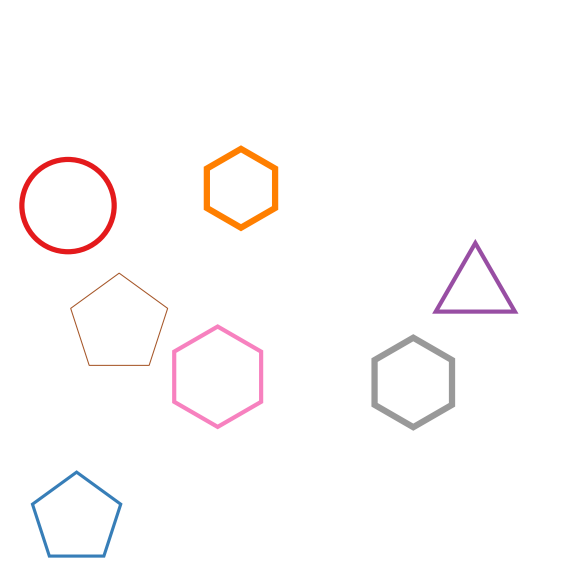[{"shape": "circle", "thickness": 2.5, "radius": 0.4, "center": [0.118, 0.643]}, {"shape": "pentagon", "thickness": 1.5, "radius": 0.4, "center": [0.133, 0.101]}, {"shape": "triangle", "thickness": 2, "radius": 0.4, "center": [0.823, 0.499]}, {"shape": "hexagon", "thickness": 3, "radius": 0.34, "center": [0.417, 0.673]}, {"shape": "pentagon", "thickness": 0.5, "radius": 0.44, "center": [0.206, 0.438]}, {"shape": "hexagon", "thickness": 2, "radius": 0.43, "center": [0.377, 0.347]}, {"shape": "hexagon", "thickness": 3, "radius": 0.39, "center": [0.716, 0.337]}]